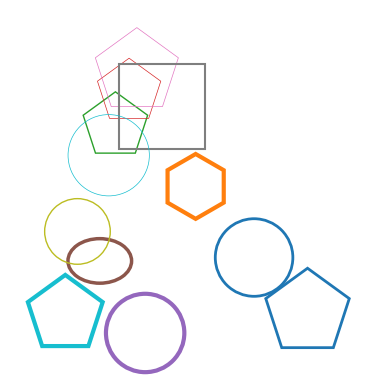[{"shape": "pentagon", "thickness": 2, "radius": 0.57, "center": [0.799, 0.189]}, {"shape": "circle", "thickness": 2, "radius": 0.5, "center": [0.66, 0.331]}, {"shape": "hexagon", "thickness": 3, "radius": 0.42, "center": [0.508, 0.516]}, {"shape": "pentagon", "thickness": 1, "radius": 0.44, "center": [0.3, 0.673]}, {"shape": "pentagon", "thickness": 0.5, "radius": 0.43, "center": [0.335, 0.762]}, {"shape": "circle", "thickness": 3, "radius": 0.51, "center": [0.377, 0.135]}, {"shape": "oval", "thickness": 2.5, "radius": 0.41, "center": [0.259, 0.322]}, {"shape": "pentagon", "thickness": 0.5, "radius": 0.57, "center": [0.355, 0.815]}, {"shape": "square", "thickness": 1.5, "radius": 0.55, "center": [0.42, 0.724]}, {"shape": "circle", "thickness": 1, "radius": 0.43, "center": [0.201, 0.399]}, {"shape": "pentagon", "thickness": 3, "radius": 0.51, "center": [0.17, 0.184]}, {"shape": "circle", "thickness": 0.5, "radius": 0.53, "center": [0.282, 0.597]}]